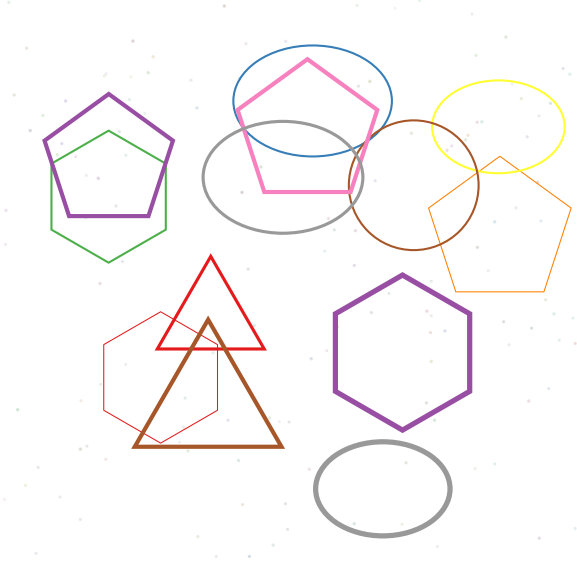[{"shape": "triangle", "thickness": 1.5, "radius": 0.53, "center": [0.365, 0.448]}, {"shape": "hexagon", "thickness": 0.5, "radius": 0.57, "center": [0.278, 0.346]}, {"shape": "oval", "thickness": 1, "radius": 0.69, "center": [0.541, 0.824]}, {"shape": "hexagon", "thickness": 1, "radius": 0.57, "center": [0.188, 0.659]}, {"shape": "hexagon", "thickness": 2.5, "radius": 0.67, "center": [0.697, 0.389]}, {"shape": "pentagon", "thickness": 2, "radius": 0.58, "center": [0.188, 0.719]}, {"shape": "pentagon", "thickness": 0.5, "radius": 0.65, "center": [0.866, 0.599]}, {"shape": "oval", "thickness": 1, "radius": 0.57, "center": [0.863, 0.78]}, {"shape": "circle", "thickness": 1, "radius": 0.56, "center": [0.716, 0.678]}, {"shape": "triangle", "thickness": 2, "radius": 0.73, "center": [0.36, 0.299]}, {"shape": "pentagon", "thickness": 2, "radius": 0.64, "center": [0.532, 0.77]}, {"shape": "oval", "thickness": 2.5, "radius": 0.58, "center": [0.663, 0.153]}, {"shape": "oval", "thickness": 1.5, "radius": 0.69, "center": [0.49, 0.692]}]